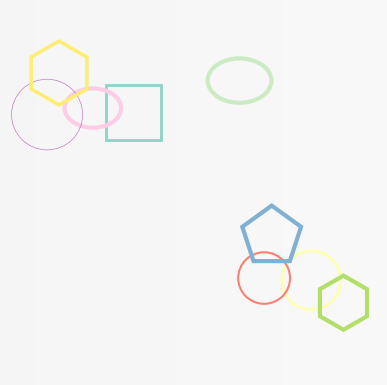[{"shape": "square", "thickness": 2, "radius": 0.36, "center": [0.345, 0.709]}, {"shape": "circle", "thickness": 2, "radius": 0.38, "center": [0.803, 0.272]}, {"shape": "circle", "thickness": 1.5, "radius": 0.33, "center": [0.682, 0.278]}, {"shape": "pentagon", "thickness": 3, "radius": 0.4, "center": [0.701, 0.386]}, {"shape": "hexagon", "thickness": 3, "radius": 0.35, "center": [0.886, 0.214]}, {"shape": "oval", "thickness": 3, "radius": 0.36, "center": [0.24, 0.719]}, {"shape": "circle", "thickness": 0.5, "radius": 0.46, "center": [0.122, 0.702]}, {"shape": "oval", "thickness": 3, "radius": 0.41, "center": [0.618, 0.791]}, {"shape": "hexagon", "thickness": 2.5, "radius": 0.41, "center": [0.152, 0.81]}]